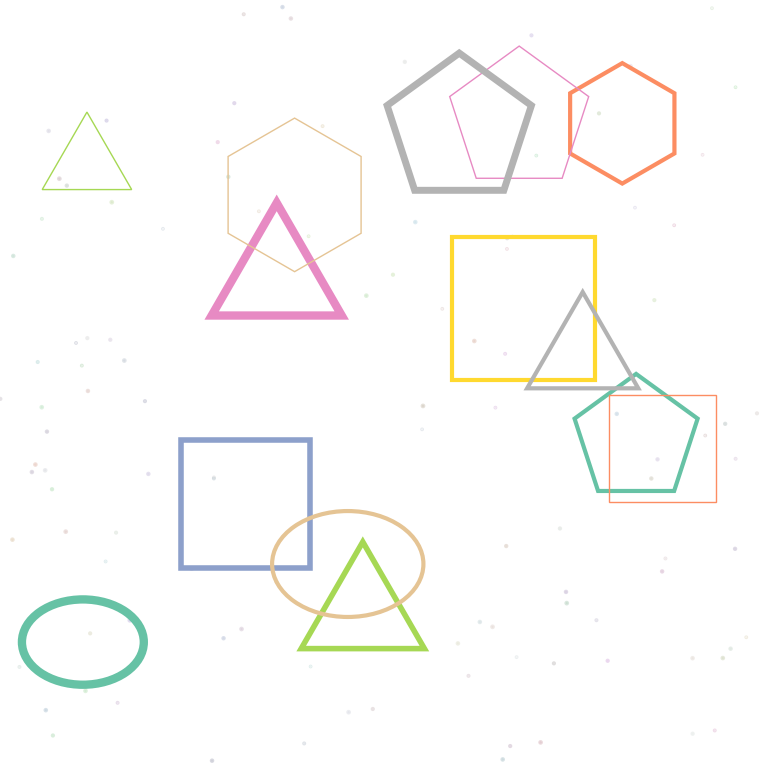[{"shape": "oval", "thickness": 3, "radius": 0.4, "center": [0.108, 0.166]}, {"shape": "pentagon", "thickness": 1.5, "radius": 0.42, "center": [0.826, 0.43]}, {"shape": "square", "thickness": 0.5, "radius": 0.35, "center": [0.861, 0.417]}, {"shape": "hexagon", "thickness": 1.5, "radius": 0.39, "center": [0.808, 0.84]}, {"shape": "square", "thickness": 2, "radius": 0.42, "center": [0.319, 0.346]}, {"shape": "pentagon", "thickness": 0.5, "radius": 0.47, "center": [0.674, 0.845]}, {"shape": "triangle", "thickness": 3, "radius": 0.49, "center": [0.359, 0.639]}, {"shape": "triangle", "thickness": 0.5, "radius": 0.34, "center": [0.113, 0.787]}, {"shape": "triangle", "thickness": 2, "radius": 0.46, "center": [0.471, 0.204]}, {"shape": "square", "thickness": 1.5, "radius": 0.46, "center": [0.68, 0.599]}, {"shape": "hexagon", "thickness": 0.5, "radius": 0.5, "center": [0.383, 0.747]}, {"shape": "oval", "thickness": 1.5, "radius": 0.49, "center": [0.452, 0.268]}, {"shape": "pentagon", "thickness": 2.5, "radius": 0.49, "center": [0.596, 0.833]}, {"shape": "triangle", "thickness": 1.5, "radius": 0.42, "center": [0.757, 0.537]}]